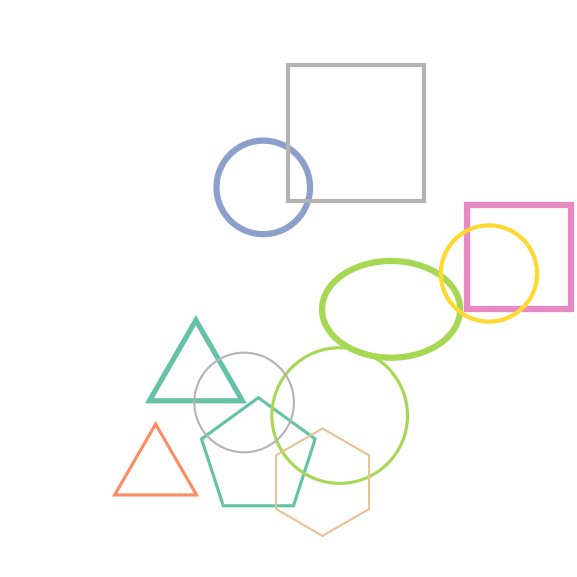[{"shape": "triangle", "thickness": 2.5, "radius": 0.46, "center": [0.339, 0.352]}, {"shape": "pentagon", "thickness": 1.5, "radius": 0.52, "center": [0.447, 0.207]}, {"shape": "triangle", "thickness": 1.5, "radius": 0.41, "center": [0.269, 0.183]}, {"shape": "circle", "thickness": 3, "radius": 0.41, "center": [0.456, 0.675]}, {"shape": "square", "thickness": 3, "radius": 0.45, "center": [0.899, 0.555]}, {"shape": "oval", "thickness": 3, "radius": 0.6, "center": [0.677, 0.464]}, {"shape": "circle", "thickness": 1.5, "radius": 0.59, "center": [0.588, 0.28]}, {"shape": "circle", "thickness": 2, "radius": 0.42, "center": [0.847, 0.526]}, {"shape": "hexagon", "thickness": 1, "radius": 0.47, "center": [0.559, 0.164]}, {"shape": "circle", "thickness": 1, "radius": 0.43, "center": [0.423, 0.302]}, {"shape": "square", "thickness": 2, "radius": 0.59, "center": [0.617, 0.769]}]